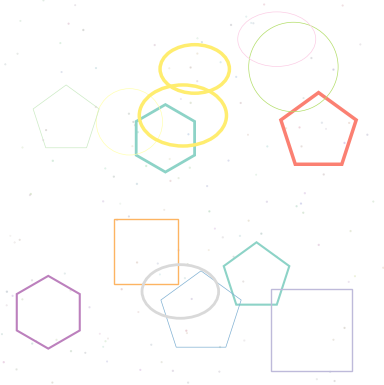[{"shape": "pentagon", "thickness": 1.5, "radius": 0.45, "center": [0.666, 0.281]}, {"shape": "hexagon", "thickness": 2, "radius": 0.44, "center": [0.43, 0.641]}, {"shape": "circle", "thickness": 0.5, "radius": 0.43, "center": [0.336, 0.684]}, {"shape": "square", "thickness": 1, "radius": 0.53, "center": [0.809, 0.144]}, {"shape": "pentagon", "thickness": 2.5, "radius": 0.51, "center": [0.827, 0.657]}, {"shape": "pentagon", "thickness": 0.5, "radius": 0.55, "center": [0.522, 0.187]}, {"shape": "square", "thickness": 1, "radius": 0.42, "center": [0.38, 0.347]}, {"shape": "circle", "thickness": 0.5, "radius": 0.58, "center": [0.762, 0.826]}, {"shape": "oval", "thickness": 0.5, "radius": 0.51, "center": [0.719, 0.898]}, {"shape": "oval", "thickness": 2, "radius": 0.5, "center": [0.468, 0.243]}, {"shape": "hexagon", "thickness": 1.5, "radius": 0.47, "center": [0.125, 0.189]}, {"shape": "pentagon", "thickness": 0.5, "radius": 0.45, "center": [0.172, 0.689]}, {"shape": "oval", "thickness": 2.5, "radius": 0.45, "center": [0.506, 0.821]}, {"shape": "oval", "thickness": 2.5, "radius": 0.57, "center": [0.475, 0.7]}]